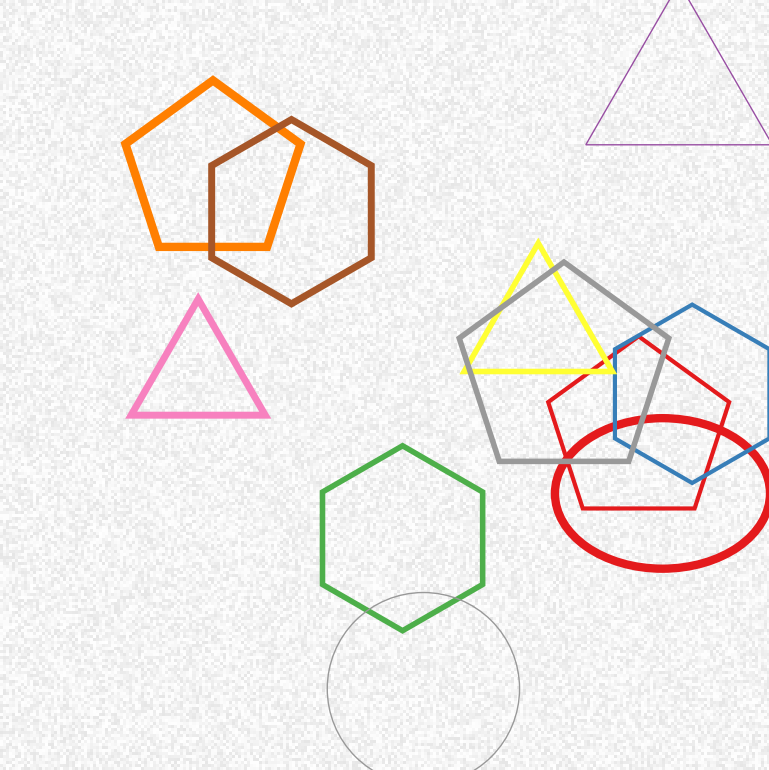[{"shape": "oval", "thickness": 3, "radius": 0.7, "center": [0.86, 0.359]}, {"shape": "pentagon", "thickness": 1.5, "radius": 0.62, "center": [0.829, 0.44]}, {"shape": "hexagon", "thickness": 1.5, "radius": 0.58, "center": [0.899, 0.489]}, {"shape": "hexagon", "thickness": 2, "radius": 0.6, "center": [0.523, 0.301]}, {"shape": "triangle", "thickness": 0.5, "radius": 0.7, "center": [0.882, 0.882]}, {"shape": "pentagon", "thickness": 3, "radius": 0.6, "center": [0.277, 0.776]}, {"shape": "triangle", "thickness": 2, "radius": 0.56, "center": [0.699, 0.573]}, {"shape": "hexagon", "thickness": 2.5, "radius": 0.6, "center": [0.379, 0.725]}, {"shape": "triangle", "thickness": 2.5, "radius": 0.5, "center": [0.257, 0.511]}, {"shape": "circle", "thickness": 0.5, "radius": 0.62, "center": [0.55, 0.106]}, {"shape": "pentagon", "thickness": 2, "radius": 0.72, "center": [0.732, 0.517]}]